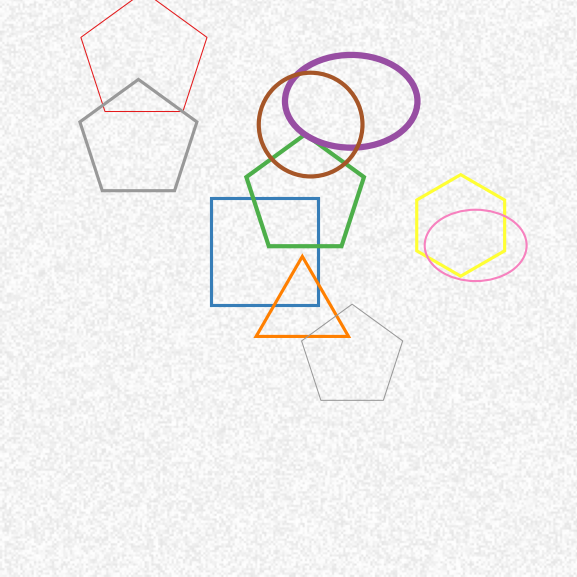[{"shape": "pentagon", "thickness": 0.5, "radius": 0.57, "center": [0.249, 0.899]}, {"shape": "square", "thickness": 1.5, "radius": 0.46, "center": [0.458, 0.563]}, {"shape": "pentagon", "thickness": 2, "radius": 0.54, "center": [0.528, 0.659]}, {"shape": "oval", "thickness": 3, "radius": 0.57, "center": [0.608, 0.824]}, {"shape": "triangle", "thickness": 1.5, "radius": 0.46, "center": [0.524, 0.463]}, {"shape": "hexagon", "thickness": 1.5, "radius": 0.44, "center": [0.798, 0.609]}, {"shape": "circle", "thickness": 2, "radius": 0.45, "center": [0.538, 0.783]}, {"shape": "oval", "thickness": 1, "radius": 0.44, "center": [0.824, 0.574]}, {"shape": "pentagon", "thickness": 0.5, "radius": 0.46, "center": [0.61, 0.38]}, {"shape": "pentagon", "thickness": 1.5, "radius": 0.53, "center": [0.24, 0.755]}]